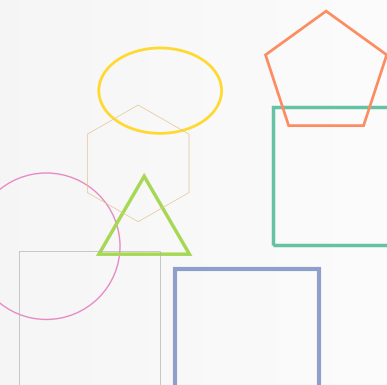[{"shape": "square", "thickness": 2.5, "radius": 0.9, "center": [0.885, 0.543]}, {"shape": "pentagon", "thickness": 2, "radius": 0.82, "center": [0.842, 0.807]}, {"shape": "square", "thickness": 3, "radius": 0.92, "center": [0.637, 0.117]}, {"shape": "circle", "thickness": 1, "radius": 0.95, "center": [0.12, 0.36]}, {"shape": "triangle", "thickness": 2.5, "radius": 0.67, "center": [0.372, 0.407]}, {"shape": "oval", "thickness": 2, "radius": 0.79, "center": [0.413, 0.764]}, {"shape": "hexagon", "thickness": 0.5, "radius": 0.76, "center": [0.357, 0.576]}, {"shape": "square", "thickness": 0.5, "radius": 0.91, "center": [0.232, 0.167]}]